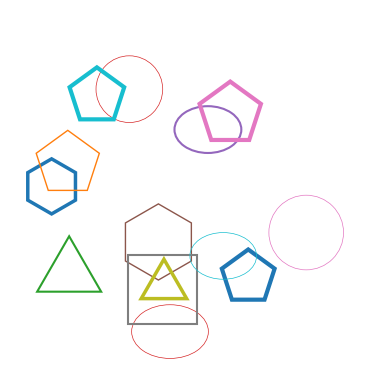[{"shape": "hexagon", "thickness": 2.5, "radius": 0.36, "center": [0.134, 0.516]}, {"shape": "pentagon", "thickness": 3, "radius": 0.36, "center": [0.645, 0.28]}, {"shape": "pentagon", "thickness": 1, "radius": 0.43, "center": [0.176, 0.575]}, {"shape": "triangle", "thickness": 1.5, "radius": 0.48, "center": [0.18, 0.29]}, {"shape": "oval", "thickness": 0.5, "radius": 0.5, "center": [0.442, 0.139]}, {"shape": "circle", "thickness": 0.5, "radius": 0.43, "center": [0.336, 0.768]}, {"shape": "oval", "thickness": 1.5, "radius": 0.43, "center": [0.54, 0.663]}, {"shape": "hexagon", "thickness": 1, "radius": 0.49, "center": [0.411, 0.372]}, {"shape": "circle", "thickness": 0.5, "radius": 0.48, "center": [0.795, 0.396]}, {"shape": "pentagon", "thickness": 3, "radius": 0.42, "center": [0.598, 0.704]}, {"shape": "square", "thickness": 1.5, "radius": 0.45, "center": [0.423, 0.247]}, {"shape": "triangle", "thickness": 2.5, "radius": 0.34, "center": [0.426, 0.258]}, {"shape": "pentagon", "thickness": 3, "radius": 0.37, "center": [0.252, 0.75]}, {"shape": "oval", "thickness": 0.5, "radius": 0.43, "center": [0.58, 0.335]}]